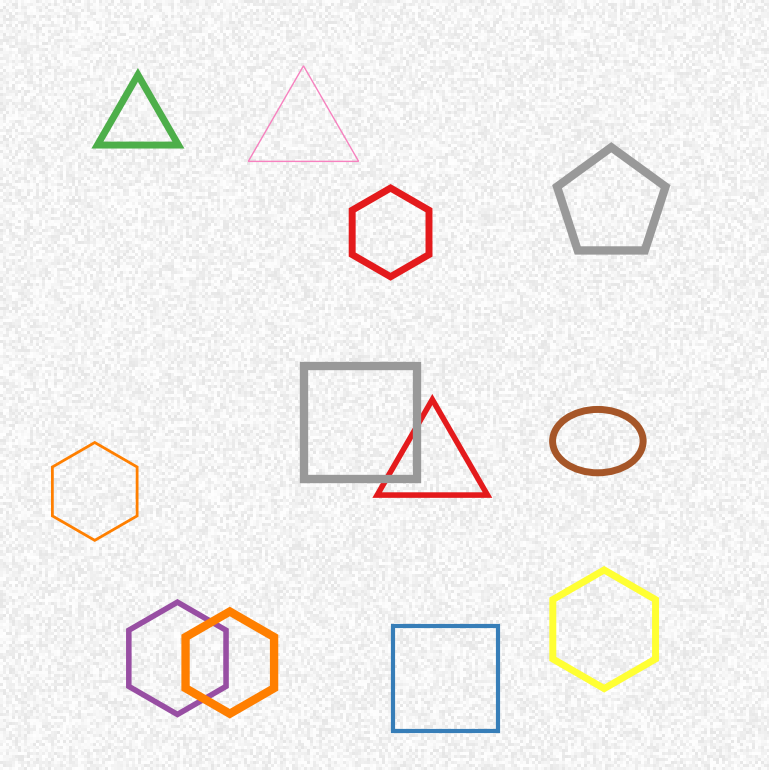[{"shape": "hexagon", "thickness": 2.5, "radius": 0.29, "center": [0.507, 0.698]}, {"shape": "triangle", "thickness": 2, "radius": 0.41, "center": [0.561, 0.398]}, {"shape": "square", "thickness": 1.5, "radius": 0.34, "center": [0.578, 0.119]}, {"shape": "triangle", "thickness": 2.5, "radius": 0.3, "center": [0.179, 0.842]}, {"shape": "hexagon", "thickness": 2, "radius": 0.36, "center": [0.23, 0.145]}, {"shape": "hexagon", "thickness": 1, "radius": 0.32, "center": [0.123, 0.362]}, {"shape": "hexagon", "thickness": 3, "radius": 0.33, "center": [0.298, 0.139]}, {"shape": "hexagon", "thickness": 2.5, "radius": 0.39, "center": [0.785, 0.183]}, {"shape": "oval", "thickness": 2.5, "radius": 0.29, "center": [0.776, 0.427]}, {"shape": "triangle", "thickness": 0.5, "radius": 0.41, "center": [0.394, 0.832]}, {"shape": "pentagon", "thickness": 3, "radius": 0.37, "center": [0.794, 0.735]}, {"shape": "square", "thickness": 3, "radius": 0.37, "center": [0.468, 0.451]}]